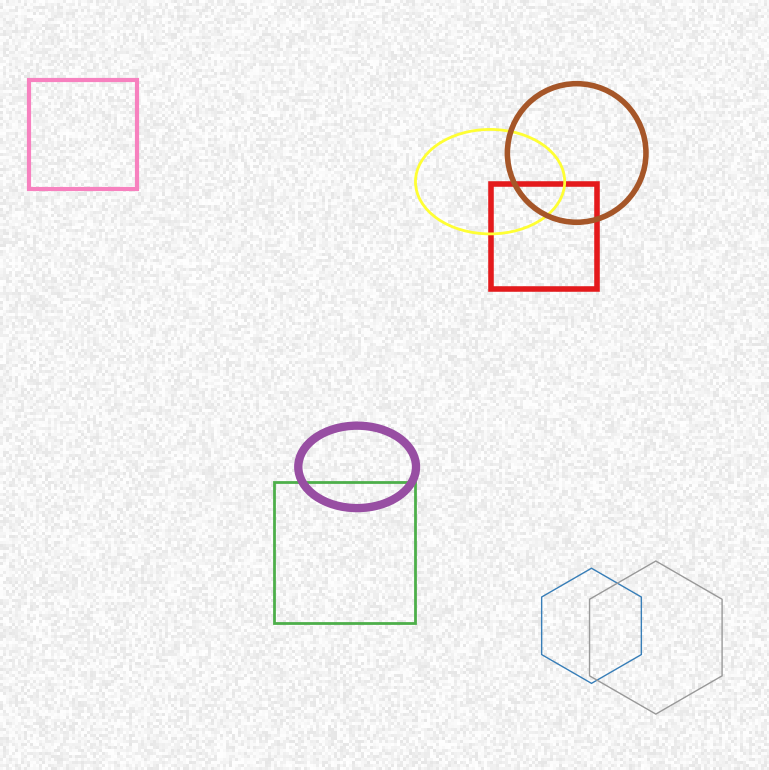[{"shape": "square", "thickness": 2, "radius": 0.34, "center": [0.706, 0.693]}, {"shape": "hexagon", "thickness": 0.5, "radius": 0.37, "center": [0.768, 0.187]}, {"shape": "square", "thickness": 1, "radius": 0.46, "center": [0.448, 0.282]}, {"shape": "oval", "thickness": 3, "radius": 0.38, "center": [0.464, 0.394]}, {"shape": "oval", "thickness": 1, "radius": 0.48, "center": [0.636, 0.764]}, {"shape": "circle", "thickness": 2, "radius": 0.45, "center": [0.749, 0.801]}, {"shape": "square", "thickness": 1.5, "radius": 0.35, "center": [0.108, 0.825]}, {"shape": "hexagon", "thickness": 0.5, "radius": 0.5, "center": [0.852, 0.172]}]